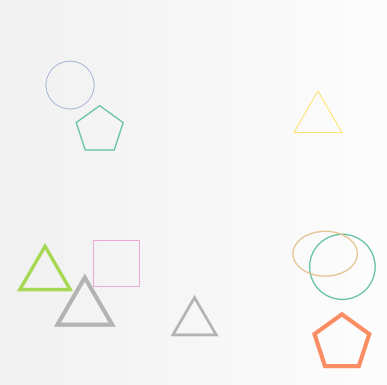[{"shape": "pentagon", "thickness": 1, "radius": 0.32, "center": [0.257, 0.662]}, {"shape": "circle", "thickness": 1, "radius": 0.42, "center": [0.884, 0.307]}, {"shape": "pentagon", "thickness": 3, "radius": 0.37, "center": [0.882, 0.109]}, {"shape": "circle", "thickness": 0.5, "radius": 0.31, "center": [0.181, 0.779]}, {"shape": "square", "thickness": 0.5, "radius": 0.3, "center": [0.3, 0.316]}, {"shape": "triangle", "thickness": 2.5, "radius": 0.37, "center": [0.116, 0.285]}, {"shape": "triangle", "thickness": 0.5, "radius": 0.36, "center": [0.821, 0.691]}, {"shape": "oval", "thickness": 1, "radius": 0.42, "center": [0.839, 0.341]}, {"shape": "triangle", "thickness": 3, "radius": 0.41, "center": [0.219, 0.197]}, {"shape": "triangle", "thickness": 2, "radius": 0.32, "center": [0.502, 0.162]}]